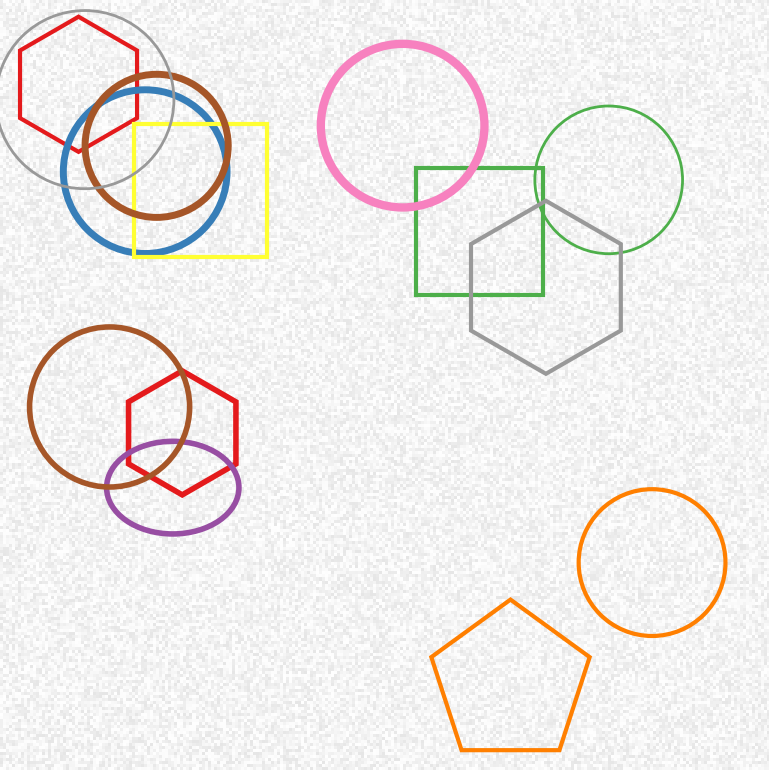[{"shape": "hexagon", "thickness": 2, "radius": 0.4, "center": [0.237, 0.438]}, {"shape": "hexagon", "thickness": 1.5, "radius": 0.44, "center": [0.102, 0.891]}, {"shape": "circle", "thickness": 2.5, "radius": 0.53, "center": [0.189, 0.777]}, {"shape": "square", "thickness": 1.5, "radius": 0.41, "center": [0.623, 0.699]}, {"shape": "circle", "thickness": 1, "radius": 0.48, "center": [0.791, 0.766]}, {"shape": "oval", "thickness": 2, "radius": 0.43, "center": [0.224, 0.367]}, {"shape": "pentagon", "thickness": 1.5, "radius": 0.54, "center": [0.663, 0.113]}, {"shape": "circle", "thickness": 1.5, "radius": 0.48, "center": [0.847, 0.269]}, {"shape": "square", "thickness": 1.5, "radius": 0.43, "center": [0.26, 0.753]}, {"shape": "circle", "thickness": 2, "radius": 0.52, "center": [0.142, 0.471]}, {"shape": "circle", "thickness": 2.5, "radius": 0.46, "center": [0.203, 0.811]}, {"shape": "circle", "thickness": 3, "radius": 0.53, "center": [0.523, 0.837]}, {"shape": "hexagon", "thickness": 1.5, "radius": 0.56, "center": [0.709, 0.627]}, {"shape": "circle", "thickness": 1, "radius": 0.58, "center": [0.11, 0.871]}]